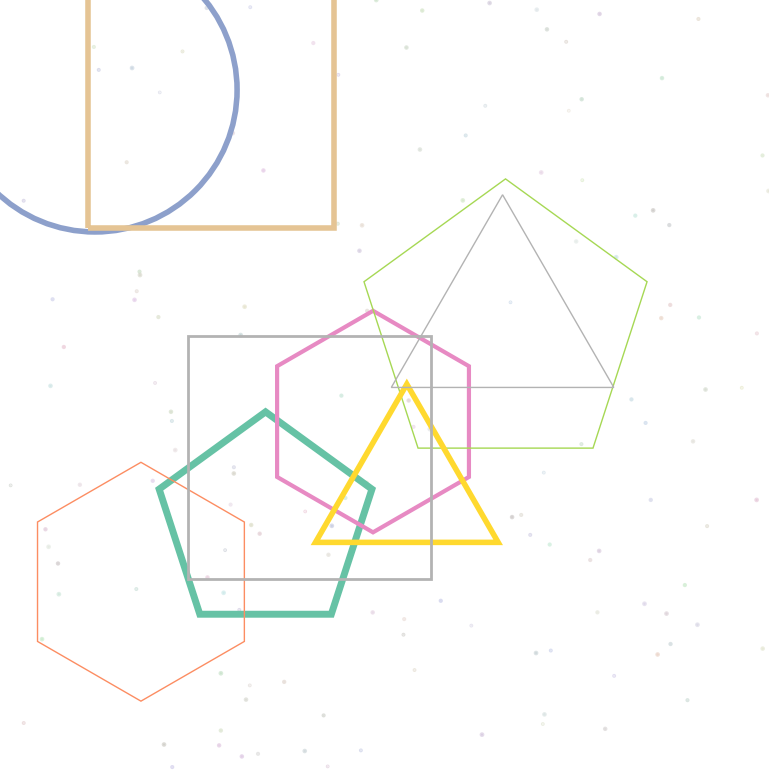[{"shape": "pentagon", "thickness": 2.5, "radius": 0.73, "center": [0.345, 0.32]}, {"shape": "hexagon", "thickness": 0.5, "radius": 0.78, "center": [0.183, 0.245]}, {"shape": "circle", "thickness": 2, "radius": 0.92, "center": [0.123, 0.883]}, {"shape": "hexagon", "thickness": 1.5, "radius": 0.72, "center": [0.484, 0.453]}, {"shape": "pentagon", "thickness": 0.5, "radius": 0.97, "center": [0.657, 0.574]}, {"shape": "triangle", "thickness": 2, "radius": 0.68, "center": [0.528, 0.364]}, {"shape": "square", "thickness": 2, "radius": 0.8, "center": [0.274, 0.863]}, {"shape": "square", "thickness": 1, "radius": 0.79, "center": [0.402, 0.405]}, {"shape": "triangle", "thickness": 0.5, "radius": 0.83, "center": [0.653, 0.58]}]